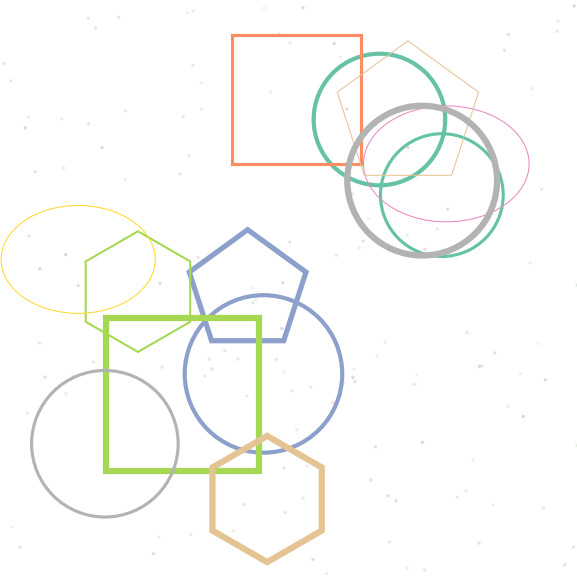[{"shape": "circle", "thickness": 1.5, "radius": 0.53, "center": [0.765, 0.661]}, {"shape": "circle", "thickness": 2, "radius": 0.57, "center": [0.657, 0.792]}, {"shape": "square", "thickness": 1.5, "radius": 0.56, "center": [0.513, 0.827]}, {"shape": "pentagon", "thickness": 2.5, "radius": 0.53, "center": [0.429, 0.495]}, {"shape": "circle", "thickness": 2, "radius": 0.68, "center": [0.456, 0.352]}, {"shape": "oval", "thickness": 0.5, "radius": 0.72, "center": [0.773, 0.715]}, {"shape": "square", "thickness": 3, "radius": 0.66, "center": [0.316, 0.316]}, {"shape": "hexagon", "thickness": 1, "radius": 0.52, "center": [0.239, 0.494]}, {"shape": "oval", "thickness": 0.5, "radius": 0.67, "center": [0.135, 0.55]}, {"shape": "hexagon", "thickness": 3, "radius": 0.55, "center": [0.463, 0.135]}, {"shape": "pentagon", "thickness": 0.5, "radius": 0.64, "center": [0.706, 0.8]}, {"shape": "circle", "thickness": 1.5, "radius": 0.63, "center": [0.182, 0.231]}, {"shape": "circle", "thickness": 3, "radius": 0.65, "center": [0.731, 0.686]}]